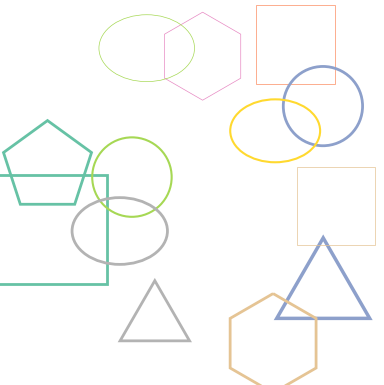[{"shape": "pentagon", "thickness": 2, "radius": 0.6, "center": [0.123, 0.567]}, {"shape": "square", "thickness": 2, "radius": 0.71, "center": [0.135, 0.404]}, {"shape": "square", "thickness": 0.5, "radius": 0.51, "center": [0.768, 0.885]}, {"shape": "circle", "thickness": 2, "radius": 0.51, "center": [0.839, 0.724]}, {"shape": "triangle", "thickness": 2.5, "radius": 0.7, "center": [0.839, 0.243]}, {"shape": "hexagon", "thickness": 0.5, "radius": 0.57, "center": [0.526, 0.854]}, {"shape": "circle", "thickness": 1.5, "radius": 0.52, "center": [0.343, 0.54]}, {"shape": "oval", "thickness": 0.5, "radius": 0.62, "center": [0.381, 0.875]}, {"shape": "oval", "thickness": 1.5, "radius": 0.58, "center": [0.715, 0.66]}, {"shape": "square", "thickness": 0.5, "radius": 0.51, "center": [0.873, 0.464]}, {"shape": "hexagon", "thickness": 2, "radius": 0.64, "center": [0.709, 0.109]}, {"shape": "oval", "thickness": 2, "radius": 0.62, "center": [0.311, 0.4]}, {"shape": "triangle", "thickness": 2, "radius": 0.52, "center": [0.402, 0.167]}]